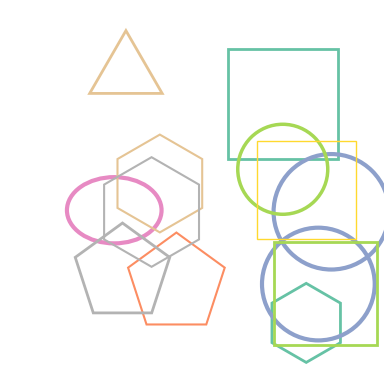[{"shape": "square", "thickness": 2, "radius": 0.71, "center": [0.735, 0.729]}, {"shape": "hexagon", "thickness": 2, "radius": 0.51, "center": [0.795, 0.161]}, {"shape": "pentagon", "thickness": 1.5, "radius": 0.66, "center": [0.458, 0.264]}, {"shape": "circle", "thickness": 3, "radius": 0.75, "center": [0.861, 0.45]}, {"shape": "circle", "thickness": 3, "radius": 0.73, "center": [0.827, 0.262]}, {"shape": "oval", "thickness": 3, "radius": 0.61, "center": [0.297, 0.454]}, {"shape": "square", "thickness": 2, "radius": 0.67, "center": [0.845, 0.237]}, {"shape": "circle", "thickness": 2.5, "radius": 0.58, "center": [0.734, 0.56]}, {"shape": "square", "thickness": 1, "radius": 0.64, "center": [0.796, 0.507]}, {"shape": "triangle", "thickness": 2, "radius": 0.54, "center": [0.327, 0.812]}, {"shape": "hexagon", "thickness": 1.5, "radius": 0.64, "center": [0.415, 0.523]}, {"shape": "pentagon", "thickness": 2, "radius": 0.65, "center": [0.318, 0.292]}, {"shape": "hexagon", "thickness": 1.5, "radius": 0.71, "center": [0.394, 0.449]}]